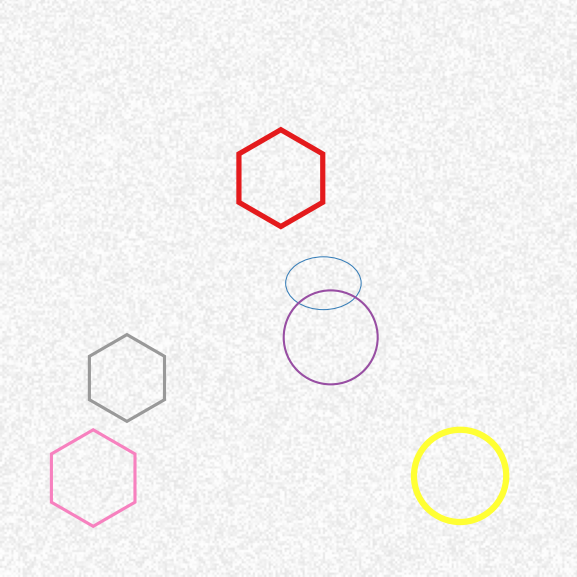[{"shape": "hexagon", "thickness": 2.5, "radius": 0.42, "center": [0.486, 0.691]}, {"shape": "oval", "thickness": 0.5, "radius": 0.33, "center": [0.56, 0.509]}, {"shape": "circle", "thickness": 1, "radius": 0.41, "center": [0.573, 0.415]}, {"shape": "circle", "thickness": 3, "radius": 0.4, "center": [0.797, 0.175]}, {"shape": "hexagon", "thickness": 1.5, "radius": 0.42, "center": [0.161, 0.171]}, {"shape": "hexagon", "thickness": 1.5, "radius": 0.38, "center": [0.22, 0.345]}]